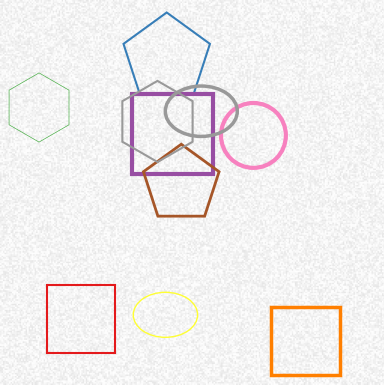[{"shape": "square", "thickness": 1.5, "radius": 0.44, "center": [0.211, 0.172]}, {"shape": "pentagon", "thickness": 1.5, "radius": 0.59, "center": [0.433, 0.85]}, {"shape": "hexagon", "thickness": 0.5, "radius": 0.45, "center": [0.101, 0.721]}, {"shape": "square", "thickness": 3, "radius": 0.52, "center": [0.448, 0.652]}, {"shape": "square", "thickness": 2.5, "radius": 0.45, "center": [0.794, 0.114]}, {"shape": "oval", "thickness": 1, "radius": 0.42, "center": [0.43, 0.182]}, {"shape": "pentagon", "thickness": 2, "radius": 0.52, "center": [0.471, 0.522]}, {"shape": "circle", "thickness": 3, "radius": 0.42, "center": [0.658, 0.648]}, {"shape": "hexagon", "thickness": 1.5, "radius": 0.53, "center": [0.409, 0.685]}, {"shape": "oval", "thickness": 2.5, "radius": 0.47, "center": [0.523, 0.711]}]